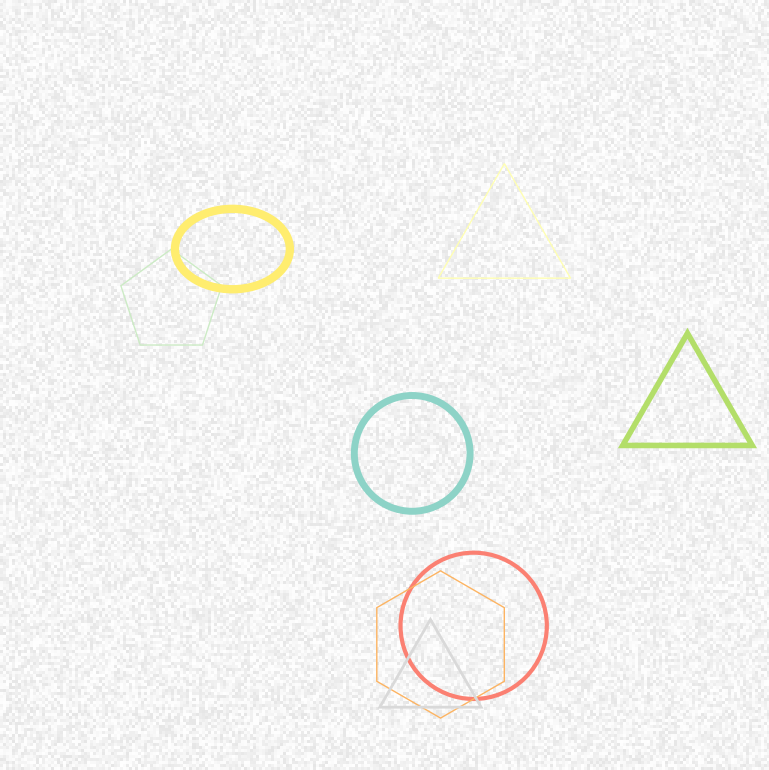[{"shape": "circle", "thickness": 2.5, "radius": 0.38, "center": [0.535, 0.411]}, {"shape": "triangle", "thickness": 0.5, "radius": 0.5, "center": [0.655, 0.688]}, {"shape": "circle", "thickness": 1.5, "radius": 0.48, "center": [0.615, 0.187]}, {"shape": "hexagon", "thickness": 0.5, "radius": 0.48, "center": [0.572, 0.163]}, {"shape": "triangle", "thickness": 2, "radius": 0.49, "center": [0.893, 0.47]}, {"shape": "triangle", "thickness": 1, "radius": 0.38, "center": [0.559, 0.12]}, {"shape": "pentagon", "thickness": 0.5, "radius": 0.34, "center": [0.223, 0.608]}, {"shape": "oval", "thickness": 3, "radius": 0.37, "center": [0.302, 0.677]}]